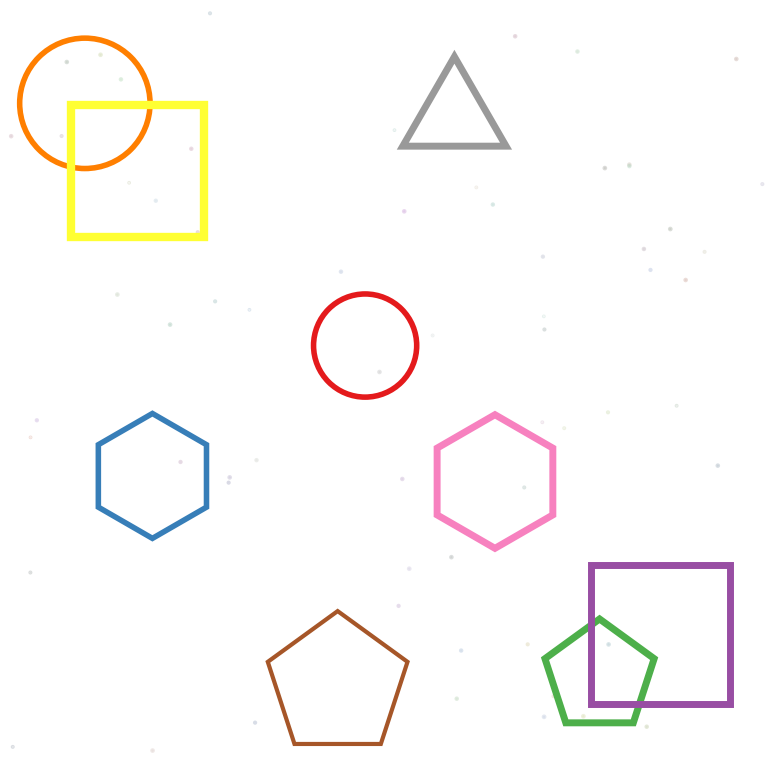[{"shape": "circle", "thickness": 2, "radius": 0.33, "center": [0.474, 0.551]}, {"shape": "hexagon", "thickness": 2, "radius": 0.41, "center": [0.198, 0.382]}, {"shape": "pentagon", "thickness": 2.5, "radius": 0.37, "center": [0.779, 0.122]}, {"shape": "square", "thickness": 2.5, "radius": 0.45, "center": [0.858, 0.176]}, {"shape": "circle", "thickness": 2, "radius": 0.42, "center": [0.11, 0.866]}, {"shape": "square", "thickness": 3, "radius": 0.43, "center": [0.179, 0.778]}, {"shape": "pentagon", "thickness": 1.5, "radius": 0.48, "center": [0.439, 0.111]}, {"shape": "hexagon", "thickness": 2.5, "radius": 0.43, "center": [0.643, 0.375]}, {"shape": "triangle", "thickness": 2.5, "radius": 0.39, "center": [0.59, 0.849]}]